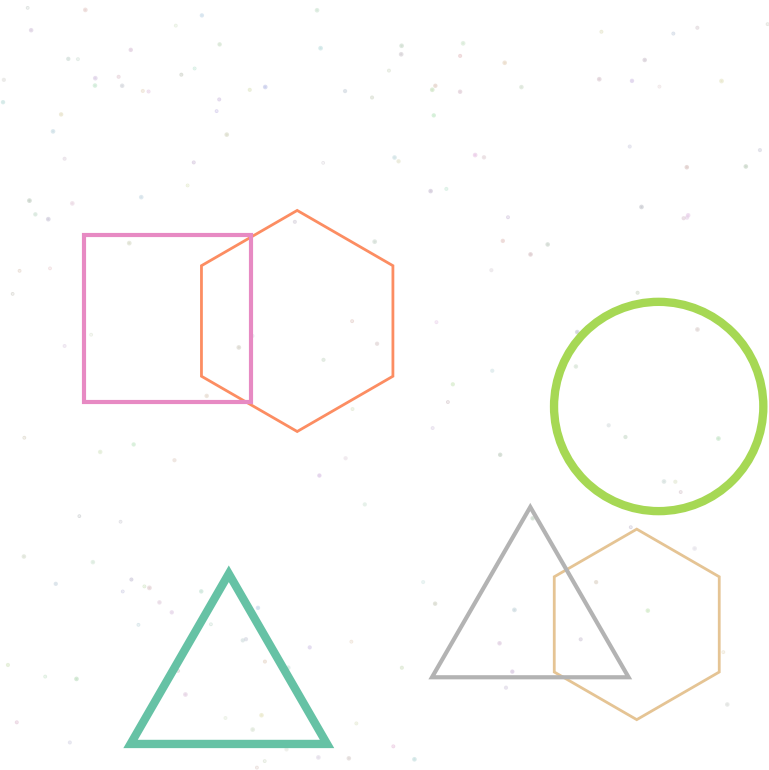[{"shape": "triangle", "thickness": 3, "radius": 0.74, "center": [0.297, 0.107]}, {"shape": "hexagon", "thickness": 1, "radius": 0.72, "center": [0.386, 0.583]}, {"shape": "square", "thickness": 1.5, "radius": 0.54, "center": [0.218, 0.586]}, {"shape": "circle", "thickness": 3, "radius": 0.68, "center": [0.855, 0.472]}, {"shape": "hexagon", "thickness": 1, "radius": 0.62, "center": [0.827, 0.189]}, {"shape": "triangle", "thickness": 1.5, "radius": 0.74, "center": [0.689, 0.194]}]